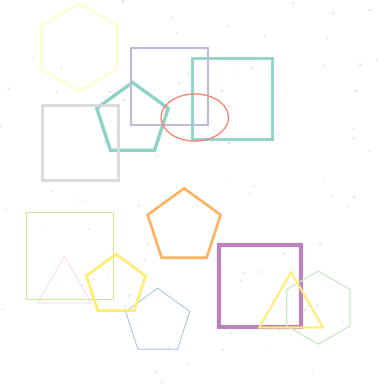[{"shape": "pentagon", "thickness": 2.5, "radius": 0.49, "center": [0.344, 0.688]}, {"shape": "square", "thickness": 2, "radius": 0.52, "center": [0.603, 0.743]}, {"shape": "hexagon", "thickness": 1, "radius": 0.57, "center": [0.206, 0.877]}, {"shape": "square", "thickness": 1.5, "radius": 0.5, "center": [0.44, 0.775]}, {"shape": "oval", "thickness": 1, "radius": 0.44, "center": [0.506, 0.695]}, {"shape": "pentagon", "thickness": 0.5, "radius": 0.44, "center": [0.41, 0.164]}, {"shape": "pentagon", "thickness": 2, "radius": 0.5, "center": [0.478, 0.411]}, {"shape": "square", "thickness": 0.5, "radius": 0.56, "center": [0.181, 0.336]}, {"shape": "triangle", "thickness": 0.5, "radius": 0.4, "center": [0.167, 0.253]}, {"shape": "square", "thickness": 2, "radius": 0.49, "center": [0.207, 0.63]}, {"shape": "square", "thickness": 3, "radius": 0.53, "center": [0.676, 0.257]}, {"shape": "hexagon", "thickness": 1, "radius": 0.47, "center": [0.827, 0.201]}, {"shape": "pentagon", "thickness": 2, "radius": 0.4, "center": [0.301, 0.259]}, {"shape": "triangle", "thickness": 1.5, "radius": 0.48, "center": [0.756, 0.197]}]